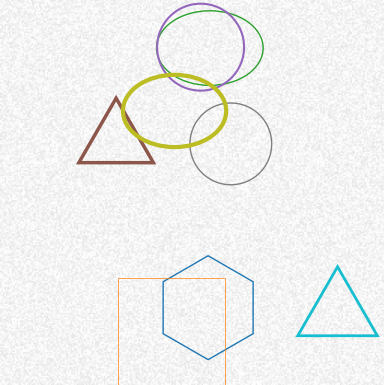[{"shape": "hexagon", "thickness": 1, "radius": 0.67, "center": [0.541, 0.201]}, {"shape": "square", "thickness": 0.5, "radius": 0.7, "center": [0.446, 0.139]}, {"shape": "oval", "thickness": 1, "radius": 0.69, "center": [0.545, 0.875]}, {"shape": "circle", "thickness": 1.5, "radius": 0.56, "center": [0.521, 0.878]}, {"shape": "triangle", "thickness": 2.5, "radius": 0.56, "center": [0.302, 0.633]}, {"shape": "circle", "thickness": 1, "radius": 0.53, "center": [0.599, 0.626]}, {"shape": "oval", "thickness": 3, "radius": 0.67, "center": [0.453, 0.712]}, {"shape": "triangle", "thickness": 2, "radius": 0.6, "center": [0.877, 0.188]}]